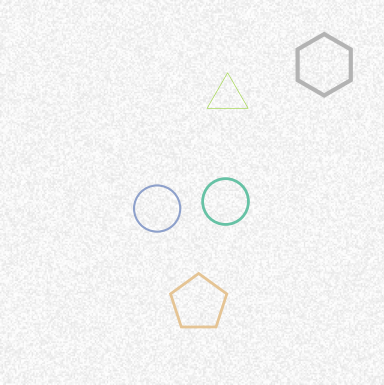[{"shape": "circle", "thickness": 2, "radius": 0.3, "center": [0.586, 0.477]}, {"shape": "circle", "thickness": 1.5, "radius": 0.3, "center": [0.408, 0.458]}, {"shape": "triangle", "thickness": 0.5, "radius": 0.31, "center": [0.591, 0.749]}, {"shape": "pentagon", "thickness": 2, "radius": 0.38, "center": [0.516, 0.213]}, {"shape": "hexagon", "thickness": 3, "radius": 0.4, "center": [0.842, 0.832]}]